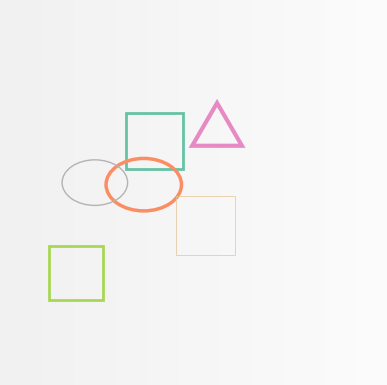[{"shape": "square", "thickness": 2, "radius": 0.37, "center": [0.399, 0.634]}, {"shape": "oval", "thickness": 2.5, "radius": 0.49, "center": [0.371, 0.52]}, {"shape": "triangle", "thickness": 3, "radius": 0.37, "center": [0.56, 0.658]}, {"shape": "square", "thickness": 2, "radius": 0.35, "center": [0.196, 0.291]}, {"shape": "square", "thickness": 0.5, "radius": 0.38, "center": [0.531, 0.415]}, {"shape": "oval", "thickness": 1, "radius": 0.42, "center": [0.245, 0.526]}]